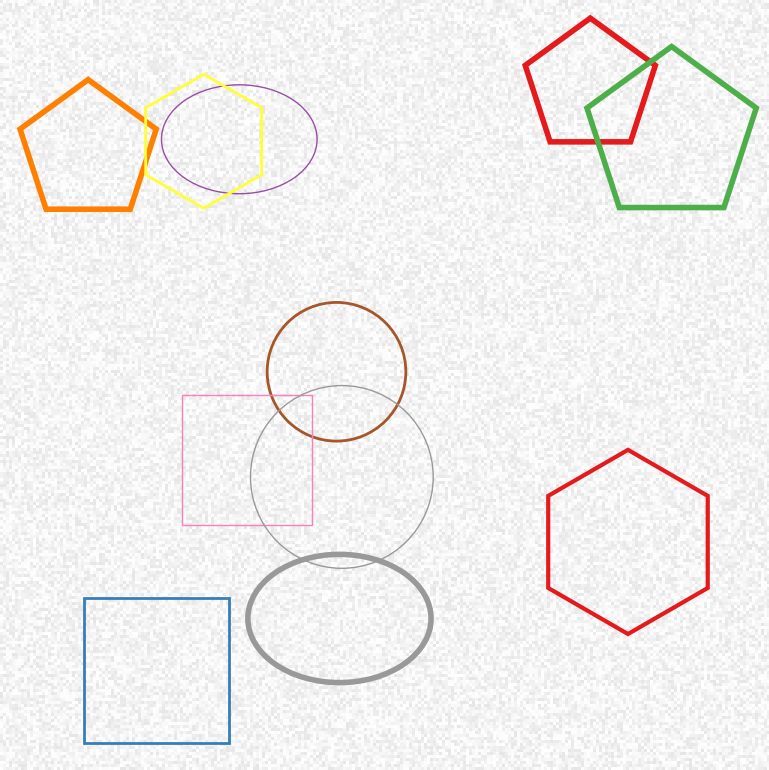[{"shape": "hexagon", "thickness": 1.5, "radius": 0.6, "center": [0.816, 0.296]}, {"shape": "pentagon", "thickness": 2, "radius": 0.44, "center": [0.767, 0.888]}, {"shape": "square", "thickness": 1, "radius": 0.47, "center": [0.203, 0.129]}, {"shape": "pentagon", "thickness": 2, "radius": 0.58, "center": [0.872, 0.824]}, {"shape": "oval", "thickness": 0.5, "radius": 0.51, "center": [0.311, 0.819]}, {"shape": "pentagon", "thickness": 2, "radius": 0.47, "center": [0.114, 0.804]}, {"shape": "hexagon", "thickness": 1, "radius": 0.43, "center": [0.265, 0.817]}, {"shape": "circle", "thickness": 1, "radius": 0.45, "center": [0.437, 0.517]}, {"shape": "square", "thickness": 0.5, "radius": 0.42, "center": [0.321, 0.402]}, {"shape": "circle", "thickness": 0.5, "radius": 0.59, "center": [0.444, 0.381]}, {"shape": "oval", "thickness": 2, "radius": 0.59, "center": [0.441, 0.197]}]